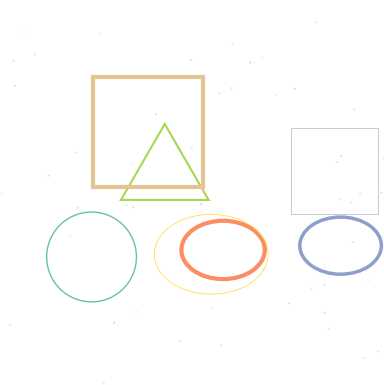[{"shape": "circle", "thickness": 1, "radius": 0.58, "center": [0.238, 0.333]}, {"shape": "oval", "thickness": 3, "radius": 0.54, "center": [0.579, 0.351]}, {"shape": "oval", "thickness": 2.5, "radius": 0.53, "center": [0.885, 0.362]}, {"shape": "triangle", "thickness": 1.5, "radius": 0.66, "center": [0.428, 0.546]}, {"shape": "oval", "thickness": 0.5, "radius": 0.74, "center": [0.549, 0.34]}, {"shape": "square", "thickness": 3, "radius": 0.72, "center": [0.385, 0.656]}, {"shape": "square", "thickness": 0.5, "radius": 0.56, "center": [0.868, 0.556]}]